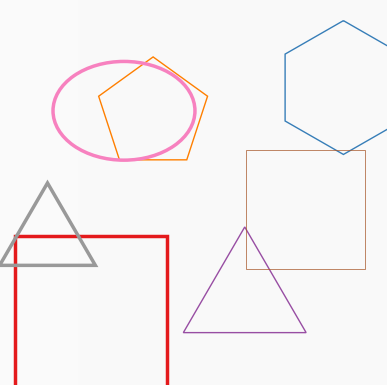[{"shape": "square", "thickness": 2.5, "radius": 0.98, "center": [0.236, 0.192]}, {"shape": "hexagon", "thickness": 1, "radius": 0.87, "center": [0.886, 0.773]}, {"shape": "triangle", "thickness": 1, "radius": 0.91, "center": [0.632, 0.228]}, {"shape": "pentagon", "thickness": 1, "radius": 0.74, "center": [0.395, 0.704]}, {"shape": "square", "thickness": 0.5, "radius": 0.77, "center": [0.788, 0.456]}, {"shape": "oval", "thickness": 2.5, "radius": 0.92, "center": [0.32, 0.712]}, {"shape": "triangle", "thickness": 2.5, "radius": 0.71, "center": [0.123, 0.382]}]